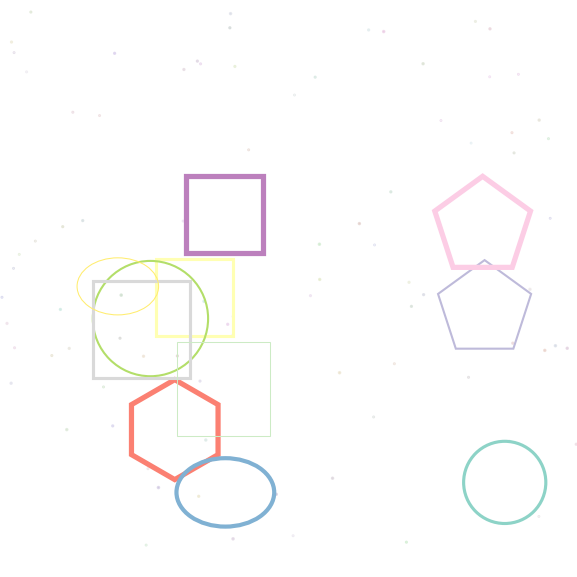[{"shape": "circle", "thickness": 1.5, "radius": 0.36, "center": [0.874, 0.164]}, {"shape": "square", "thickness": 1.5, "radius": 0.33, "center": [0.336, 0.483]}, {"shape": "pentagon", "thickness": 1, "radius": 0.42, "center": [0.839, 0.464]}, {"shape": "hexagon", "thickness": 2.5, "radius": 0.43, "center": [0.303, 0.255]}, {"shape": "oval", "thickness": 2, "radius": 0.42, "center": [0.39, 0.147]}, {"shape": "circle", "thickness": 1, "radius": 0.5, "center": [0.261, 0.447]}, {"shape": "pentagon", "thickness": 2.5, "radius": 0.44, "center": [0.836, 0.607]}, {"shape": "square", "thickness": 1.5, "radius": 0.42, "center": [0.245, 0.428]}, {"shape": "square", "thickness": 2.5, "radius": 0.33, "center": [0.389, 0.628]}, {"shape": "square", "thickness": 0.5, "radius": 0.4, "center": [0.387, 0.326]}, {"shape": "oval", "thickness": 0.5, "radius": 0.35, "center": [0.204, 0.503]}]